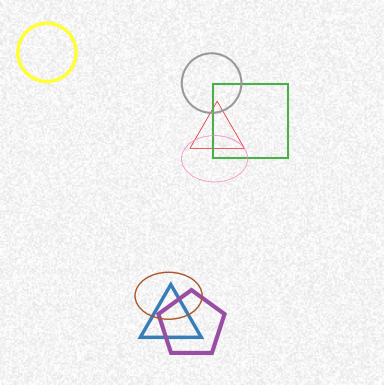[{"shape": "triangle", "thickness": 0.5, "radius": 0.41, "center": [0.564, 0.655]}, {"shape": "triangle", "thickness": 2.5, "radius": 0.46, "center": [0.444, 0.17]}, {"shape": "square", "thickness": 1.5, "radius": 0.48, "center": [0.65, 0.686]}, {"shape": "pentagon", "thickness": 3, "radius": 0.45, "center": [0.497, 0.156]}, {"shape": "circle", "thickness": 2.5, "radius": 0.38, "center": [0.122, 0.864]}, {"shape": "oval", "thickness": 1, "radius": 0.44, "center": [0.438, 0.232]}, {"shape": "oval", "thickness": 0.5, "radius": 0.43, "center": [0.557, 0.588]}, {"shape": "circle", "thickness": 1.5, "radius": 0.39, "center": [0.55, 0.784]}]